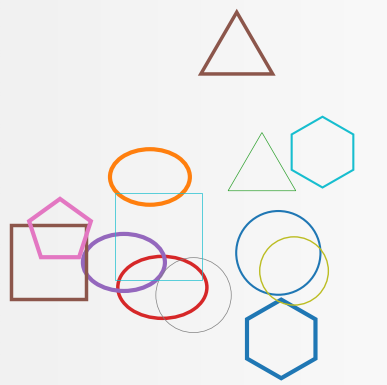[{"shape": "hexagon", "thickness": 3, "radius": 0.51, "center": [0.726, 0.12]}, {"shape": "circle", "thickness": 1.5, "radius": 0.54, "center": [0.718, 0.343]}, {"shape": "oval", "thickness": 3, "radius": 0.52, "center": [0.387, 0.54]}, {"shape": "triangle", "thickness": 0.5, "radius": 0.5, "center": [0.676, 0.555]}, {"shape": "oval", "thickness": 2.5, "radius": 0.57, "center": [0.419, 0.254]}, {"shape": "oval", "thickness": 3, "radius": 0.53, "center": [0.32, 0.318]}, {"shape": "triangle", "thickness": 2.5, "radius": 0.53, "center": [0.611, 0.861]}, {"shape": "square", "thickness": 2.5, "radius": 0.48, "center": [0.125, 0.32]}, {"shape": "pentagon", "thickness": 3, "radius": 0.42, "center": [0.155, 0.4]}, {"shape": "circle", "thickness": 0.5, "radius": 0.49, "center": [0.499, 0.233]}, {"shape": "circle", "thickness": 1, "radius": 0.44, "center": [0.759, 0.296]}, {"shape": "hexagon", "thickness": 1.5, "radius": 0.46, "center": [0.832, 0.605]}, {"shape": "square", "thickness": 0.5, "radius": 0.56, "center": [0.408, 0.385]}]